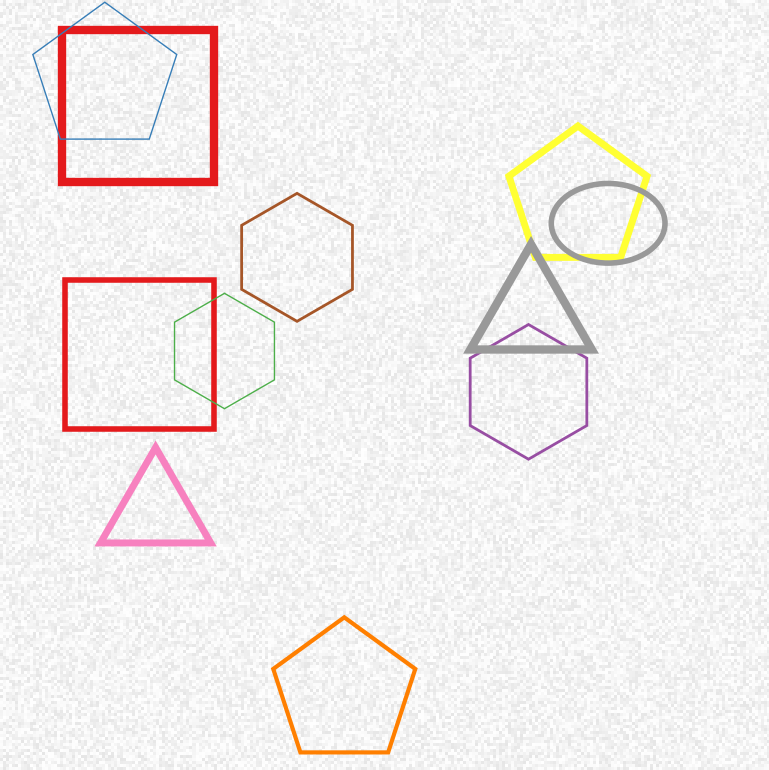[{"shape": "square", "thickness": 3, "radius": 0.49, "center": [0.179, 0.862]}, {"shape": "square", "thickness": 2, "radius": 0.48, "center": [0.182, 0.539]}, {"shape": "pentagon", "thickness": 0.5, "radius": 0.49, "center": [0.136, 0.899]}, {"shape": "hexagon", "thickness": 0.5, "radius": 0.37, "center": [0.292, 0.544]}, {"shape": "hexagon", "thickness": 1, "radius": 0.44, "center": [0.686, 0.491]}, {"shape": "pentagon", "thickness": 1.5, "radius": 0.48, "center": [0.447, 0.101]}, {"shape": "pentagon", "thickness": 2.5, "radius": 0.47, "center": [0.751, 0.742]}, {"shape": "hexagon", "thickness": 1, "radius": 0.42, "center": [0.386, 0.666]}, {"shape": "triangle", "thickness": 2.5, "radius": 0.41, "center": [0.202, 0.336]}, {"shape": "oval", "thickness": 2, "radius": 0.37, "center": [0.79, 0.71]}, {"shape": "triangle", "thickness": 3, "radius": 0.46, "center": [0.69, 0.592]}]